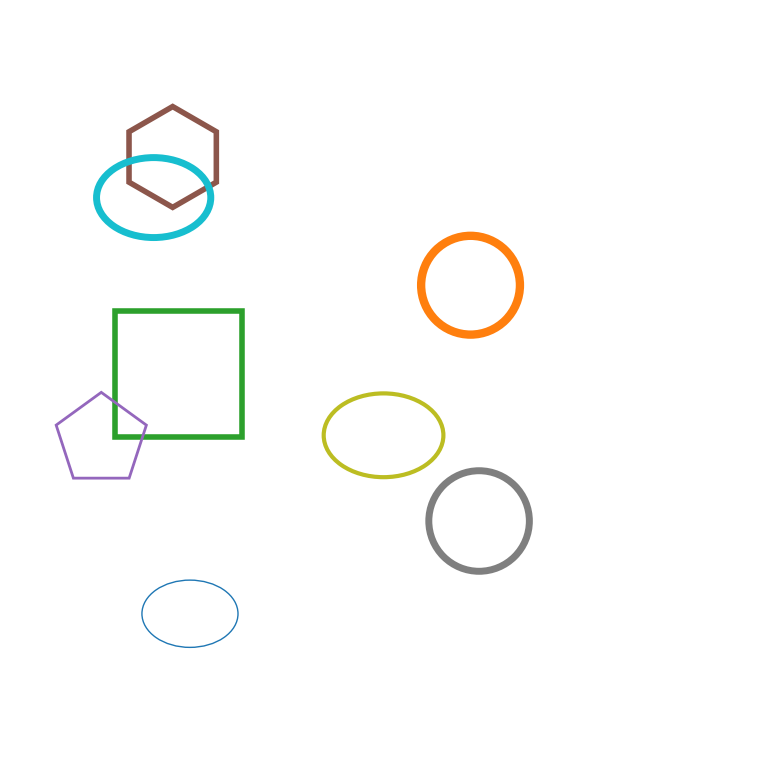[{"shape": "oval", "thickness": 0.5, "radius": 0.31, "center": [0.247, 0.203]}, {"shape": "circle", "thickness": 3, "radius": 0.32, "center": [0.611, 0.63]}, {"shape": "square", "thickness": 2, "radius": 0.41, "center": [0.232, 0.515]}, {"shape": "pentagon", "thickness": 1, "radius": 0.31, "center": [0.132, 0.429]}, {"shape": "hexagon", "thickness": 2, "radius": 0.33, "center": [0.224, 0.796]}, {"shape": "circle", "thickness": 2.5, "radius": 0.33, "center": [0.622, 0.323]}, {"shape": "oval", "thickness": 1.5, "radius": 0.39, "center": [0.498, 0.435]}, {"shape": "oval", "thickness": 2.5, "radius": 0.37, "center": [0.2, 0.743]}]